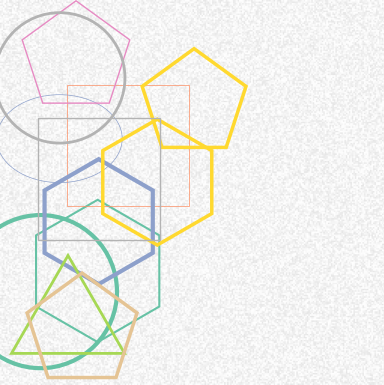[{"shape": "hexagon", "thickness": 1.5, "radius": 0.92, "center": [0.254, 0.296]}, {"shape": "circle", "thickness": 3, "radius": 0.99, "center": [0.105, 0.243]}, {"shape": "square", "thickness": 0.5, "radius": 0.79, "center": [0.332, 0.622]}, {"shape": "oval", "thickness": 0.5, "radius": 0.82, "center": [0.154, 0.64]}, {"shape": "hexagon", "thickness": 3, "radius": 0.81, "center": [0.256, 0.424]}, {"shape": "pentagon", "thickness": 1, "radius": 0.73, "center": [0.197, 0.851]}, {"shape": "triangle", "thickness": 2, "radius": 0.85, "center": [0.177, 0.167]}, {"shape": "pentagon", "thickness": 2.5, "radius": 0.71, "center": [0.504, 0.732]}, {"shape": "hexagon", "thickness": 2.5, "radius": 0.82, "center": [0.409, 0.527]}, {"shape": "pentagon", "thickness": 2.5, "radius": 0.75, "center": [0.213, 0.141]}, {"shape": "square", "thickness": 1, "radius": 0.79, "center": [0.258, 0.534]}, {"shape": "circle", "thickness": 2, "radius": 0.85, "center": [0.155, 0.798]}]